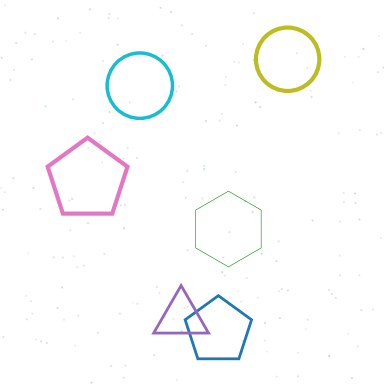[{"shape": "pentagon", "thickness": 2, "radius": 0.45, "center": [0.567, 0.141]}, {"shape": "hexagon", "thickness": 0.5, "radius": 0.49, "center": [0.593, 0.405]}, {"shape": "triangle", "thickness": 2, "radius": 0.41, "center": [0.47, 0.176]}, {"shape": "pentagon", "thickness": 3, "radius": 0.55, "center": [0.227, 0.533]}, {"shape": "circle", "thickness": 3, "radius": 0.41, "center": [0.747, 0.846]}, {"shape": "circle", "thickness": 2.5, "radius": 0.42, "center": [0.363, 0.777]}]